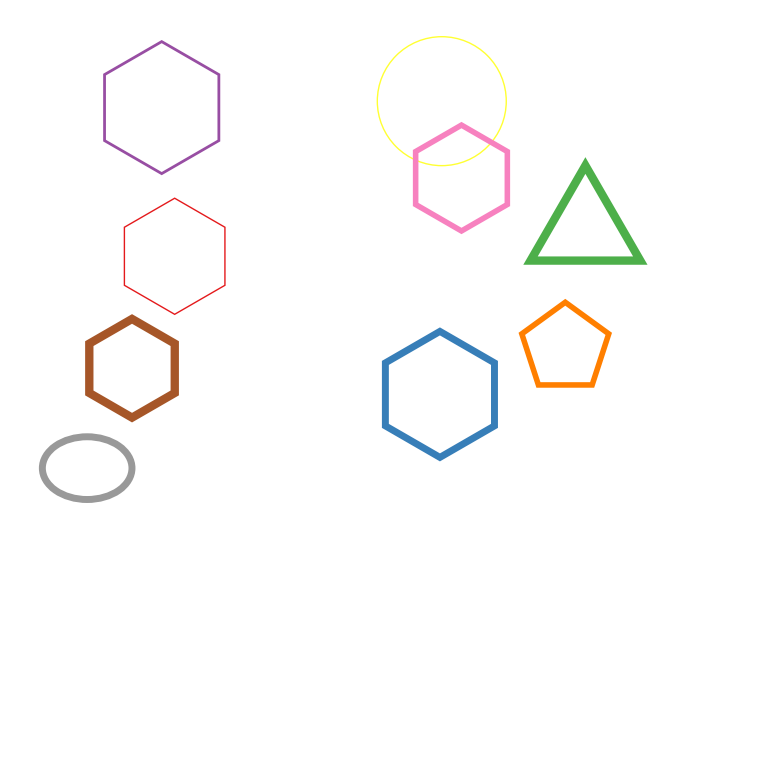[{"shape": "hexagon", "thickness": 0.5, "radius": 0.38, "center": [0.227, 0.667]}, {"shape": "hexagon", "thickness": 2.5, "radius": 0.41, "center": [0.571, 0.488]}, {"shape": "triangle", "thickness": 3, "radius": 0.41, "center": [0.76, 0.703]}, {"shape": "hexagon", "thickness": 1, "radius": 0.43, "center": [0.21, 0.86]}, {"shape": "pentagon", "thickness": 2, "radius": 0.3, "center": [0.734, 0.548]}, {"shape": "circle", "thickness": 0.5, "radius": 0.42, "center": [0.574, 0.869]}, {"shape": "hexagon", "thickness": 3, "radius": 0.32, "center": [0.171, 0.522]}, {"shape": "hexagon", "thickness": 2, "radius": 0.34, "center": [0.599, 0.769]}, {"shape": "oval", "thickness": 2.5, "radius": 0.29, "center": [0.113, 0.392]}]